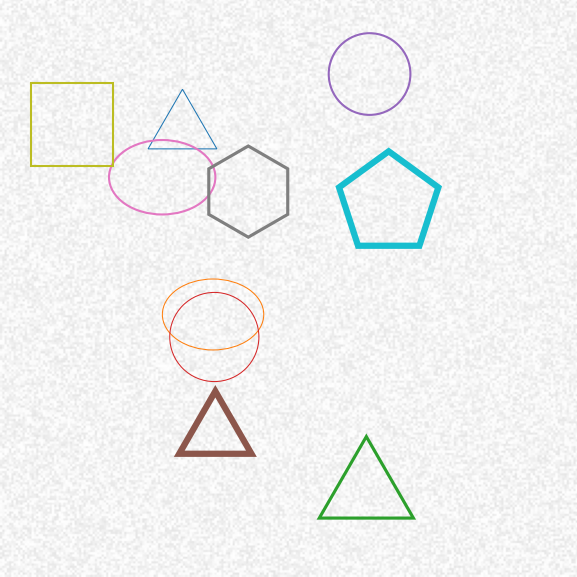[{"shape": "triangle", "thickness": 0.5, "radius": 0.34, "center": [0.316, 0.776]}, {"shape": "oval", "thickness": 0.5, "radius": 0.44, "center": [0.369, 0.455]}, {"shape": "triangle", "thickness": 1.5, "radius": 0.47, "center": [0.634, 0.149]}, {"shape": "circle", "thickness": 0.5, "radius": 0.39, "center": [0.371, 0.416]}, {"shape": "circle", "thickness": 1, "radius": 0.35, "center": [0.64, 0.871]}, {"shape": "triangle", "thickness": 3, "radius": 0.36, "center": [0.373, 0.249]}, {"shape": "oval", "thickness": 1, "radius": 0.46, "center": [0.281, 0.692]}, {"shape": "hexagon", "thickness": 1.5, "radius": 0.39, "center": [0.43, 0.667]}, {"shape": "square", "thickness": 1, "radius": 0.36, "center": [0.125, 0.783]}, {"shape": "pentagon", "thickness": 3, "radius": 0.45, "center": [0.673, 0.647]}]